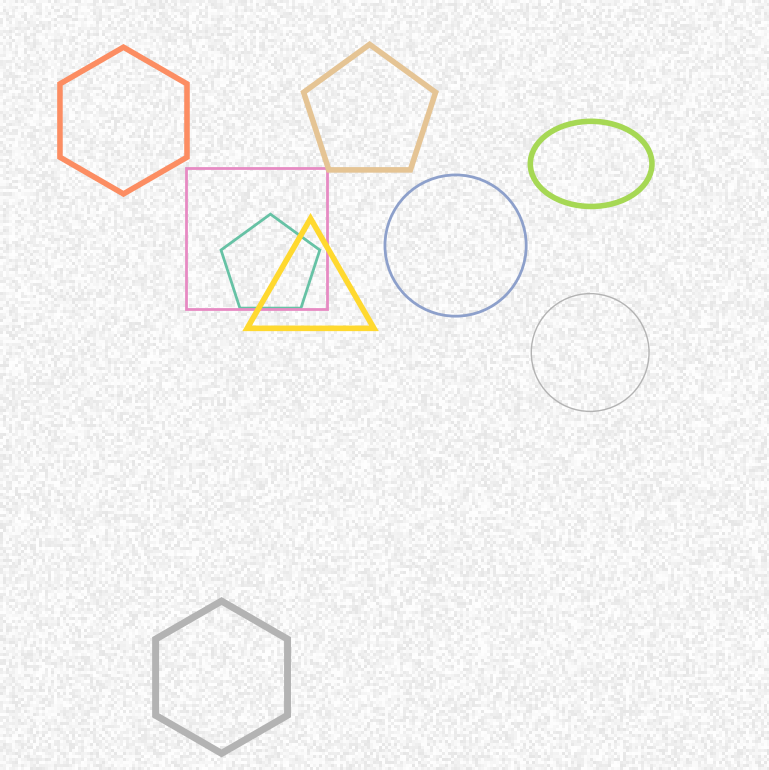[{"shape": "pentagon", "thickness": 1, "radius": 0.34, "center": [0.351, 0.654]}, {"shape": "hexagon", "thickness": 2, "radius": 0.48, "center": [0.16, 0.843]}, {"shape": "circle", "thickness": 1, "radius": 0.46, "center": [0.592, 0.681]}, {"shape": "square", "thickness": 1, "radius": 0.46, "center": [0.333, 0.69]}, {"shape": "oval", "thickness": 2, "radius": 0.39, "center": [0.768, 0.787]}, {"shape": "triangle", "thickness": 2, "radius": 0.48, "center": [0.403, 0.621]}, {"shape": "pentagon", "thickness": 2, "radius": 0.45, "center": [0.48, 0.852]}, {"shape": "circle", "thickness": 0.5, "radius": 0.38, "center": [0.766, 0.542]}, {"shape": "hexagon", "thickness": 2.5, "radius": 0.49, "center": [0.288, 0.121]}]